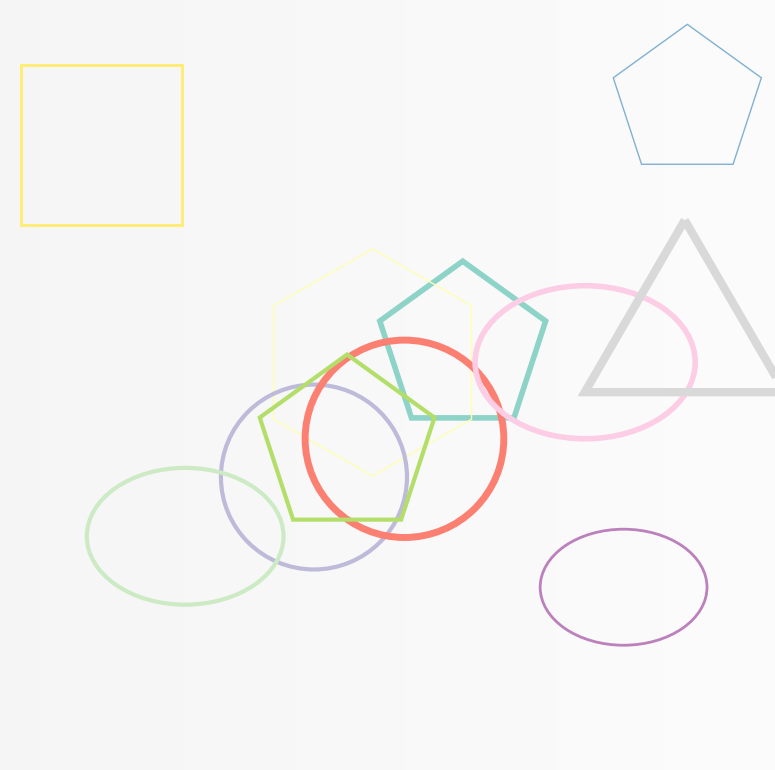[{"shape": "pentagon", "thickness": 2, "radius": 0.56, "center": [0.597, 0.548]}, {"shape": "hexagon", "thickness": 0.5, "radius": 0.74, "center": [0.481, 0.529]}, {"shape": "circle", "thickness": 1.5, "radius": 0.6, "center": [0.405, 0.38]}, {"shape": "circle", "thickness": 2.5, "radius": 0.64, "center": [0.522, 0.43]}, {"shape": "pentagon", "thickness": 0.5, "radius": 0.5, "center": [0.887, 0.868]}, {"shape": "pentagon", "thickness": 1.5, "radius": 0.59, "center": [0.448, 0.421]}, {"shape": "oval", "thickness": 2, "radius": 0.71, "center": [0.755, 0.53]}, {"shape": "triangle", "thickness": 3, "radius": 0.74, "center": [0.884, 0.565]}, {"shape": "oval", "thickness": 1, "radius": 0.54, "center": [0.805, 0.237]}, {"shape": "oval", "thickness": 1.5, "radius": 0.63, "center": [0.239, 0.304]}, {"shape": "square", "thickness": 1, "radius": 0.52, "center": [0.131, 0.812]}]